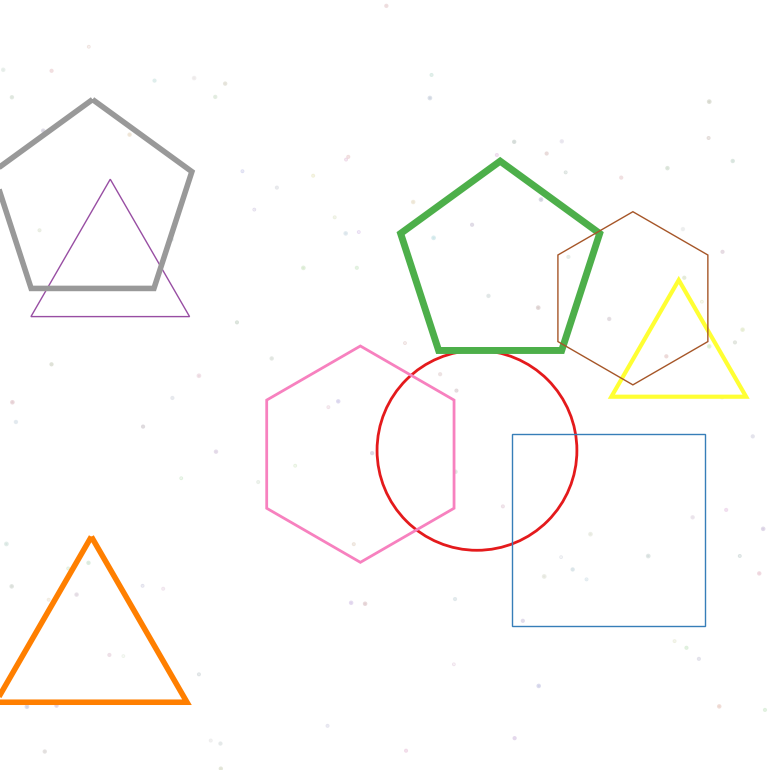[{"shape": "circle", "thickness": 1, "radius": 0.65, "center": [0.619, 0.415]}, {"shape": "square", "thickness": 0.5, "radius": 0.62, "center": [0.79, 0.312]}, {"shape": "pentagon", "thickness": 2.5, "radius": 0.68, "center": [0.65, 0.655]}, {"shape": "triangle", "thickness": 0.5, "radius": 0.59, "center": [0.143, 0.648]}, {"shape": "triangle", "thickness": 2, "radius": 0.72, "center": [0.119, 0.16]}, {"shape": "triangle", "thickness": 1.5, "radius": 0.51, "center": [0.881, 0.535]}, {"shape": "hexagon", "thickness": 0.5, "radius": 0.56, "center": [0.822, 0.613]}, {"shape": "hexagon", "thickness": 1, "radius": 0.7, "center": [0.468, 0.41]}, {"shape": "pentagon", "thickness": 2, "radius": 0.68, "center": [0.12, 0.735]}]